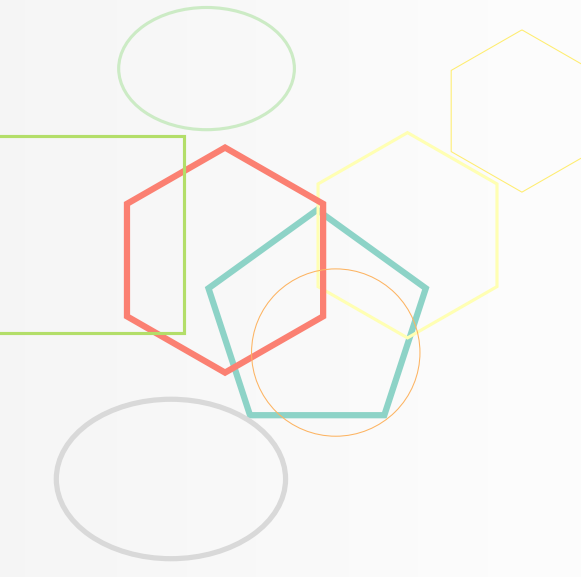[{"shape": "pentagon", "thickness": 3, "radius": 0.98, "center": [0.546, 0.439]}, {"shape": "hexagon", "thickness": 1.5, "radius": 0.89, "center": [0.701, 0.592]}, {"shape": "hexagon", "thickness": 3, "radius": 0.97, "center": [0.387, 0.549]}, {"shape": "circle", "thickness": 0.5, "radius": 0.72, "center": [0.578, 0.389]}, {"shape": "square", "thickness": 1.5, "radius": 0.85, "center": [0.146, 0.594]}, {"shape": "oval", "thickness": 2.5, "radius": 0.99, "center": [0.294, 0.17]}, {"shape": "oval", "thickness": 1.5, "radius": 0.76, "center": [0.355, 0.88]}, {"shape": "hexagon", "thickness": 0.5, "radius": 0.7, "center": [0.898, 0.807]}]